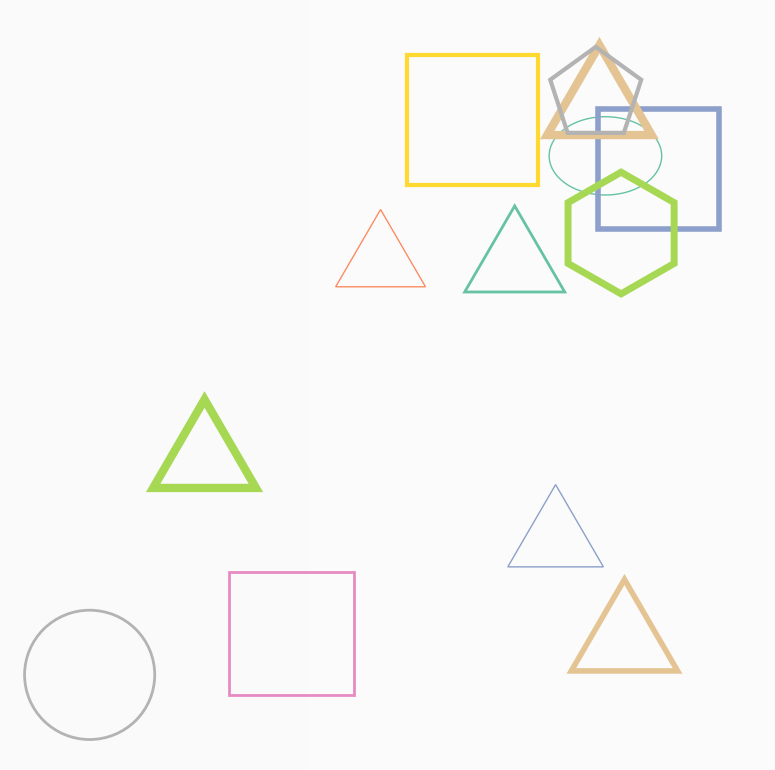[{"shape": "triangle", "thickness": 1, "radius": 0.37, "center": [0.664, 0.658]}, {"shape": "oval", "thickness": 0.5, "radius": 0.36, "center": [0.781, 0.798]}, {"shape": "triangle", "thickness": 0.5, "radius": 0.33, "center": [0.491, 0.661]}, {"shape": "triangle", "thickness": 0.5, "radius": 0.36, "center": [0.717, 0.299]}, {"shape": "square", "thickness": 2, "radius": 0.39, "center": [0.85, 0.78]}, {"shape": "square", "thickness": 1, "radius": 0.4, "center": [0.376, 0.177]}, {"shape": "triangle", "thickness": 3, "radius": 0.38, "center": [0.264, 0.405]}, {"shape": "hexagon", "thickness": 2.5, "radius": 0.4, "center": [0.801, 0.697]}, {"shape": "square", "thickness": 1.5, "radius": 0.42, "center": [0.609, 0.844]}, {"shape": "triangle", "thickness": 2, "radius": 0.4, "center": [0.806, 0.168]}, {"shape": "triangle", "thickness": 3, "radius": 0.39, "center": [0.773, 0.864]}, {"shape": "pentagon", "thickness": 1.5, "radius": 0.31, "center": [0.769, 0.877]}, {"shape": "circle", "thickness": 1, "radius": 0.42, "center": [0.116, 0.124]}]